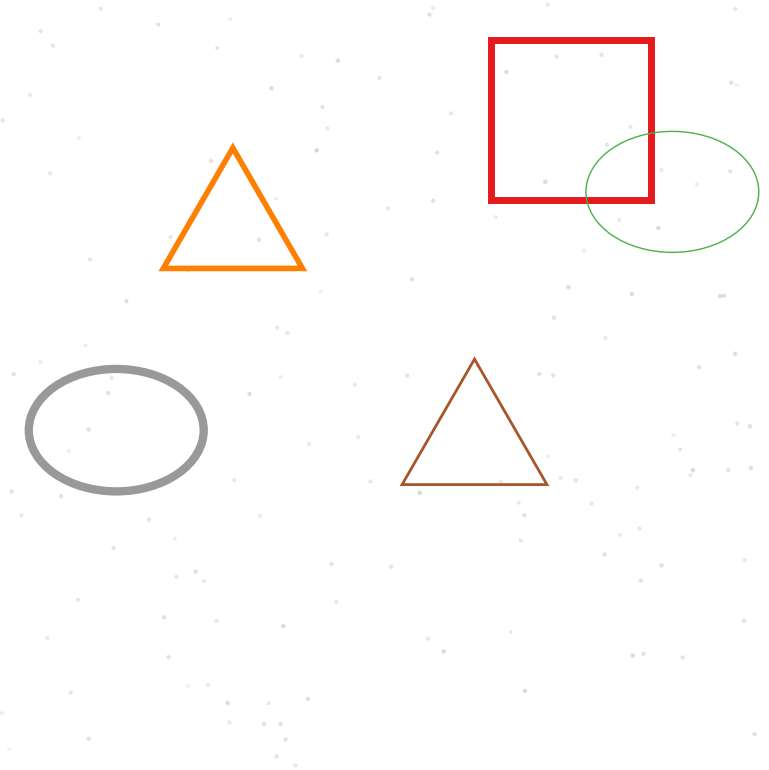[{"shape": "square", "thickness": 2.5, "radius": 0.52, "center": [0.742, 0.844]}, {"shape": "oval", "thickness": 0.5, "radius": 0.56, "center": [0.873, 0.751]}, {"shape": "triangle", "thickness": 2, "radius": 0.52, "center": [0.302, 0.704]}, {"shape": "triangle", "thickness": 1, "radius": 0.54, "center": [0.616, 0.425]}, {"shape": "oval", "thickness": 3, "radius": 0.57, "center": [0.151, 0.441]}]